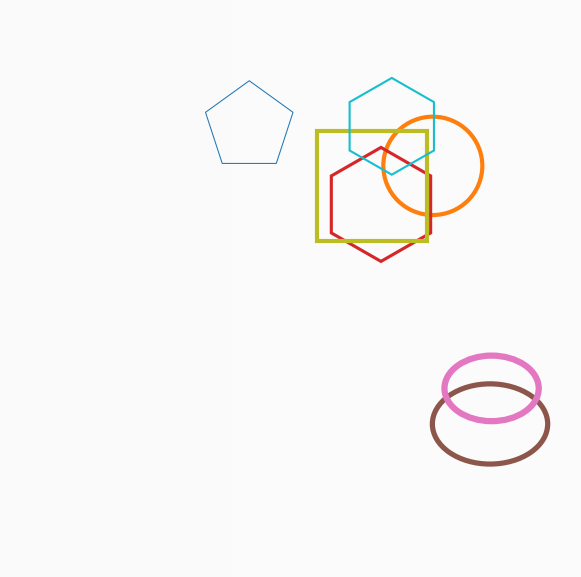[{"shape": "pentagon", "thickness": 0.5, "radius": 0.4, "center": [0.429, 0.78]}, {"shape": "circle", "thickness": 2, "radius": 0.43, "center": [0.745, 0.712]}, {"shape": "hexagon", "thickness": 1.5, "radius": 0.49, "center": [0.655, 0.645]}, {"shape": "oval", "thickness": 2.5, "radius": 0.5, "center": [0.843, 0.265]}, {"shape": "oval", "thickness": 3, "radius": 0.41, "center": [0.846, 0.327]}, {"shape": "square", "thickness": 2, "radius": 0.48, "center": [0.64, 0.678]}, {"shape": "hexagon", "thickness": 1, "radius": 0.42, "center": [0.674, 0.78]}]